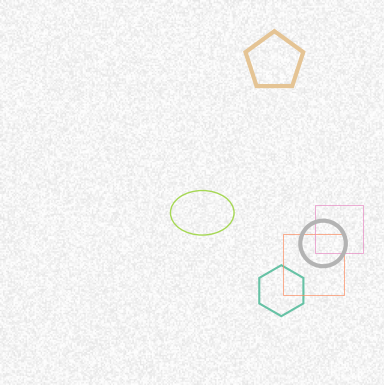[{"shape": "hexagon", "thickness": 1.5, "radius": 0.33, "center": [0.731, 0.245]}, {"shape": "square", "thickness": 0.5, "radius": 0.39, "center": [0.815, 0.313]}, {"shape": "square", "thickness": 0.5, "radius": 0.31, "center": [0.88, 0.405]}, {"shape": "oval", "thickness": 1, "radius": 0.41, "center": [0.525, 0.447]}, {"shape": "pentagon", "thickness": 3, "radius": 0.39, "center": [0.713, 0.84]}, {"shape": "circle", "thickness": 3, "radius": 0.3, "center": [0.839, 0.368]}]